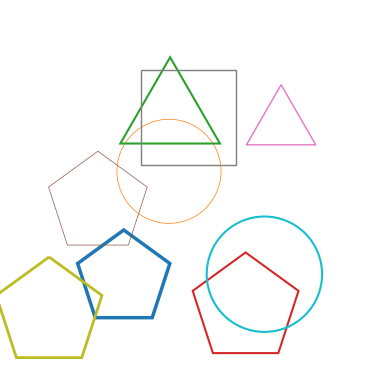[{"shape": "pentagon", "thickness": 2.5, "radius": 0.63, "center": [0.321, 0.277]}, {"shape": "circle", "thickness": 0.5, "radius": 0.68, "center": [0.439, 0.555]}, {"shape": "triangle", "thickness": 1.5, "radius": 0.75, "center": [0.442, 0.702]}, {"shape": "pentagon", "thickness": 1.5, "radius": 0.72, "center": [0.638, 0.2]}, {"shape": "pentagon", "thickness": 0.5, "radius": 0.67, "center": [0.254, 0.472]}, {"shape": "triangle", "thickness": 1, "radius": 0.52, "center": [0.73, 0.676]}, {"shape": "square", "thickness": 1, "radius": 0.62, "center": [0.49, 0.694]}, {"shape": "pentagon", "thickness": 2, "radius": 0.72, "center": [0.127, 0.188]}, {"shape": "circle", "thickness": 1.5, "radius": 0.75, "center": [0.687, 0.288]}]